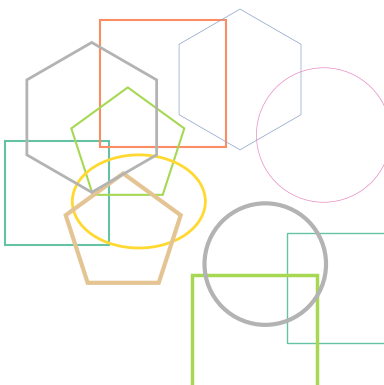[{"shape": "square", "thickness": 1, "radius": 0.71, "center": [0.888, 0.251]}, {"shape": "square", "thickness": 1.5, "radius": 0.68, "center": [0.148, 0.499]}, {"shape": "square", "thickness": 1.5, "radius": 0.82, "center": [0.423, 0.783]}, {"shape": "hexagon", "thickness": 0.5, "radius": 0.91, "center": [0.623, 0.794]}, {"shape": "circle", "thickness": 0.5, "radius": 0.87, "center": [0.841, 0.649]}, {"shape": "square", "thickness": 2.5, "radius": 0.81, "center": [0.662, 0.124]}, {"shape": "pentagon", "thickness": 1.5, "radius": 0.77, "center": [0.332, 0.619]}, {"shape": "oval", "thickness": 2, "radius": 0.86, "center": [0.361, 0.477]}, {"shape": "pentagon", "thickness": 3, "radius": 0.79, "center": [0.32, 0.392]}, {"shape": "circle", "thickness": 3, "radius": 0.79, "center": [0.689, 0.314]}, {"shape": "hexagon", "thickness": 2, "radius": 0.97, "center": [0.238, 0.695]}]